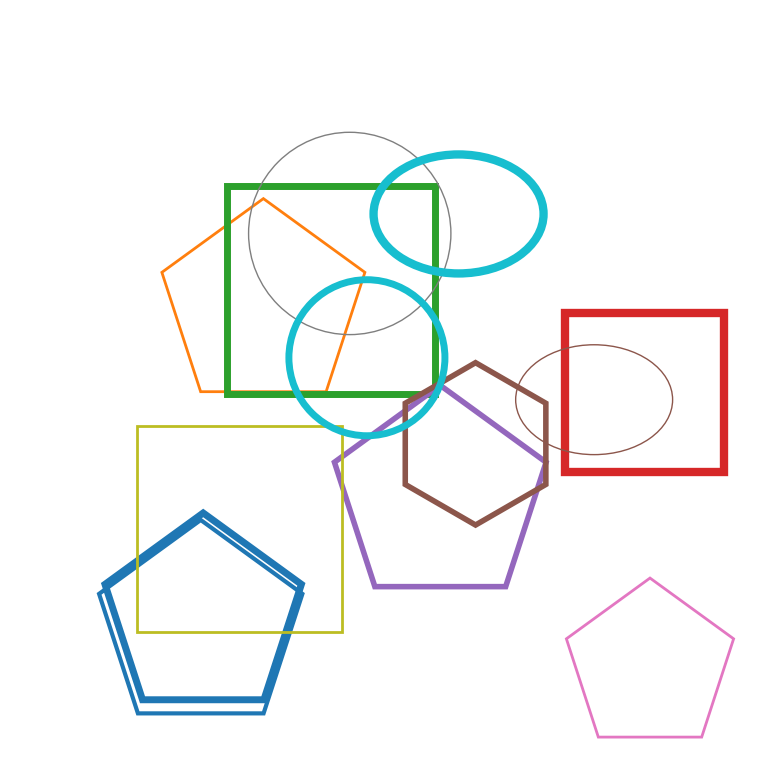[{"shape": "pentagon", "thickness": 1.5, "radius": 0.69, "center": [0.261, 0.186]}, {"shape": "pentagon", "thickness": 2.5, "radius": 0.67, "center": [0.264, 0.2]}, {"shape": "pentagon", "thickness": 1, "radius": 0.69, "center": [0.342, 0.603]}, {"shape": "square", "thickness": 2.5, "radius": 0.68, "center": [0.43, 0.623]}, {"shape": "square", "thickness": 3, "radius": 0.52, "center": [0.837, 0.491]}, {"shape": "pentagon", "thickness": 2, "radius": 0.72, "center": [0.572, 0.355]}, {"shape": "hexagon", "thickness": 2, "radius": 0.53, "center": [0.618, 0.424]}, {"shape": "oval", "thickness": 0.5, "radius": 0.51, "center": [0.772, 0.481]}, {"shape": "pentagon", "thickness": 1, "radius": 0.57, "center": [0.844, 0.135]}, {"shape": "circle", "thickness": 0.5, "radius": 0.66, "center": [0.454, 0.697]}, {"shape": "square", "thickness": 1, "radius": 0.67, "center": [0.311, 0.313]}, {"shape": "oval", "thickness": 3, "radius": 0.55, "center": [0.596, 0.722]}, {"shape": "circle", "thickness": 2.5, "radius": 0.51, "center": [0.477, 0.535]}]